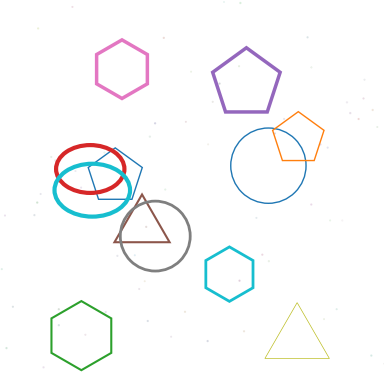[{"shape": "circle", "thickness": 1, "radius": 0.49, "center": [0.697, 0.57]}, {"shape": "pentagon", "thickness": 1, "radius": 0.37, "center": [0.299, 0.542]}, {"shape": "pentagon", "thickness": 1, "radius": 0.35, "center": [0.775, 0.64]}, {"shape": "hexagon", "thickness": 1.5, "radius": 0.45, "center": [0.211, 0.128]}, {"shape": "oval", "thickness": 3, "radius": 0.44, "center": [0.234, 0.561]}, {"shape": "pentagon", "thickness": 2.5, "radius": 0.46, "center": [0.64, 0.784]}, {"shape": "triangle", "thickness": 1.5, "radius": 0.41, "center": [0.369, 0.412]}, {"shape": "hexagon", "thickness": 2.5, "radius": 0.38, "center": [0.317, 0.82]}, {"shape": "circle", "thickness": 2, "radius": 0.45, "center": [0.403, 0.387]}, {"shape": "triangle", "thickness": 0.5, "radius": 0.48, "center": [0.772, 0.117]}, {"shape": "hexagon", "thickness": 2, "radius": 0.35, "center": [0.596, 0.288]}, {"shape": "oval", "thickness": 3, "radius": 0.49, "center": [0.24, 0.506]}]